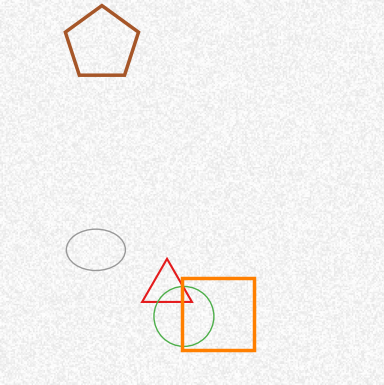[{"shape": "triangle", "thickness": 1.5, "radius": 0.37, "center": [0.434, 0.253]}, {"shape": "circle", "thickness": 1, "radius": 0.39, "center": [0.478, 0.178]}, {"shape": "square", "thickness": 2.5, "radius": 0.47, "center": [0.567, 0.185]}, {"shape": "pentagon", "thickness": 2.5, "radius": 0.5, "center": [0.265, 0.886]}, {"shape": "oval", "thickness": 1, "radius": 0.38, "center": [0.249, 0.351]}]